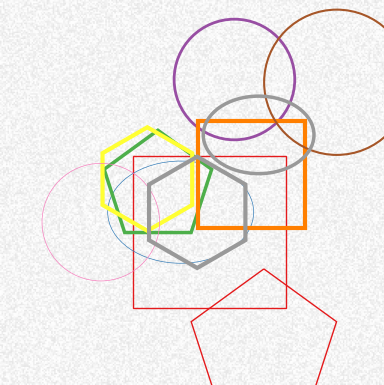[{"shape": "pentagon", "thickness": 1, "radius": 0.99, "center": [0.685, 0.103]}, {"shape": "square", "thickness": 1, "radius": 0.99, "center": [0.544, 0.397]}, {"shape": "oval", "thickness": 0.5, "radius": 0.95, "center": [0.469, 0.449]}, {"shape": "pentagon", "thickness": 2.5, "radius": 0.73, "center": [0.41, 0.515]}, {"shape": "circle", "thickness": 2, "radius": 0.78, "center": [0.609, 0.793]}, {"shape": "square", "thickness": 3, "radius": 0.7, "center": [0.653, 0.546]}, {"shape": "hexagon", "thickness": 3, "radius": 0.67, "center": [0.383, 0.535]}, {"shape": "circle", "thickness": 1.5, "radius": 0.94, "center": [0.875, 0.786]}, {"shape": "circle", "thickness": 0.5, "radius": 0.76, "center": [0.262, 0.423]}, {"shape": "hexagon", "thickness": 3, "radius": 0.72, "center": [0.512, 0.449]}, {"shape": "oval", "thickness": 2.5, "radius": 0.72, "center": [0.672, 0.65]}]